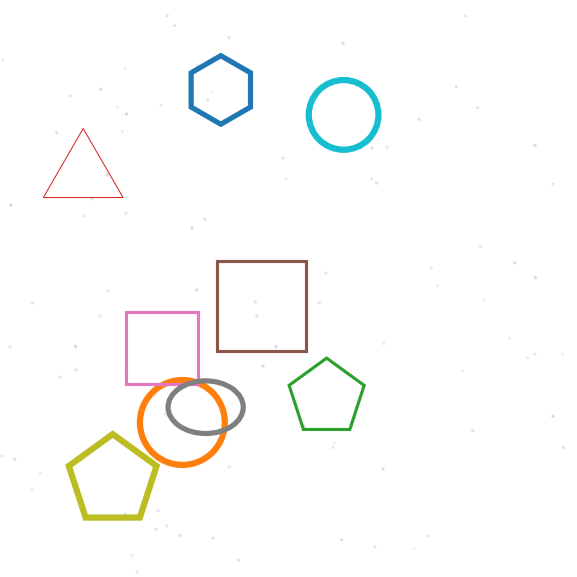[{"shape": "hexagon", "thickness": 2.5, "radius": 0.3, "center": [0.382, 0.843]}, {"shape": "circle", "thickness": 3, "radius": 0.37, "center": [0.316, 0.268]}, {"shape": "pentagon", "thickness": 1.5, "radius": 0.34, "center": [0.566, 0.311]}, {"shape": "triangle", "thickness": 0.5, "radius": 0.4, "center": [0.144, 0.697]}, {"shape": "square", "thickness": 1.5, "radius": 0.39, "center": [0.453, 0.469]}, {"shape": "square", "thickness": 1.5, "radius": 0.31, "center": [0.281, 0.396]}, {"shape": "oval", "thickness": 2.5, "radius": 0.33, "center": [0.356, 0.294]}, {"shape": "pentagon", "thickness": 3, "radius": 0.4, "center": [0.195, 0.168]}, {"shape": "circle", "thickness": 3, "radius": 0.3, "center": [0.595, 0.8]}]